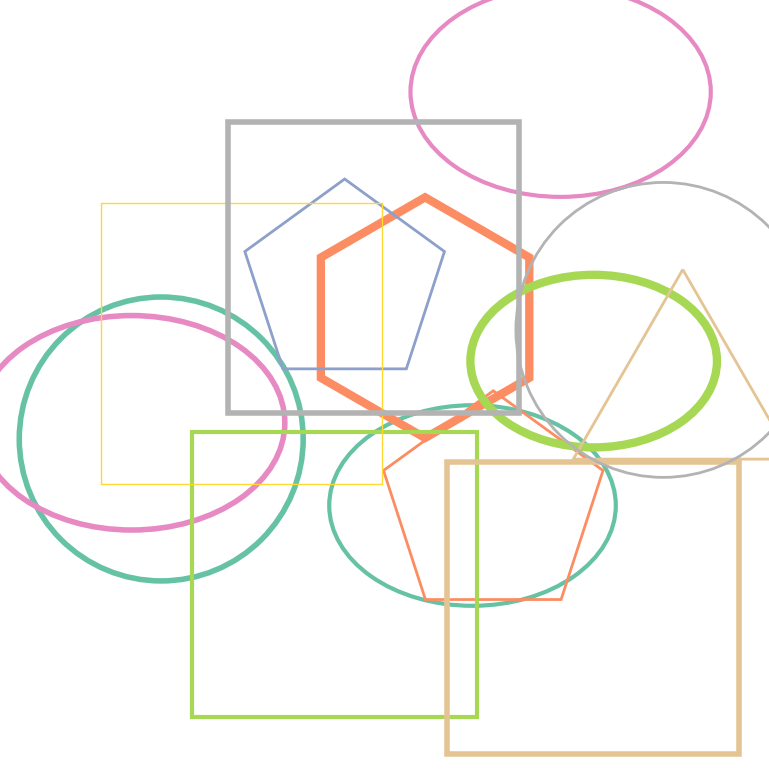[{"shape": "oval", "thickness": 1.5, "radius": 0.93, "center": [0.614, 0.343]}, {"shape": "circle", "thickness": 2, "radius": 0.92, "center": [0.209, 0.43]}, {"shape": "hexagon", "thickness": 3, "radius": 0.78, "center": [0.552, 0.587]}, {"shape": "pentagon", "thickness": 1, "radius": 0.75, "center": [0.641, 0.343]}, {"shape": "pentagon", "thickness": 1, "radius": 0.68, "center": [0.448, 0.631]}, {"shape": "oval", "thickness": 1.5, "radius": 0.97, "center": [0.728, 0.881]}, {"shape": "oval", "thickness": 2, "radius": 0.99, "center": [0.171, 0.451]}, {"shape": "oval", "thickness": 3, "radius": 0.8, "center": [0.771, 0.531]}, {"shape": "square", "thickness": 1.5, "radius": 0.93, "center": [0.435, 0.254]}, {"shape": "square", "thickness": 0.5, "radius": 0.91, "center": [0.313, 0.554]}, {"shape": "square", "thickness": 2, "radius": 0.95, "center": [0.77, 0.21]}, {"shape": "triangle", "thickness": 1, "radius": 0.82, "center": [0.887, 0.486]}, {"shape": "circle", "thickness": 1, "radius": 0.96, "center": [0.861, 0.572]}, {"shape": "square", "thickness": 2, "radius": 0.95, "center": [0.485, 0.652]}]